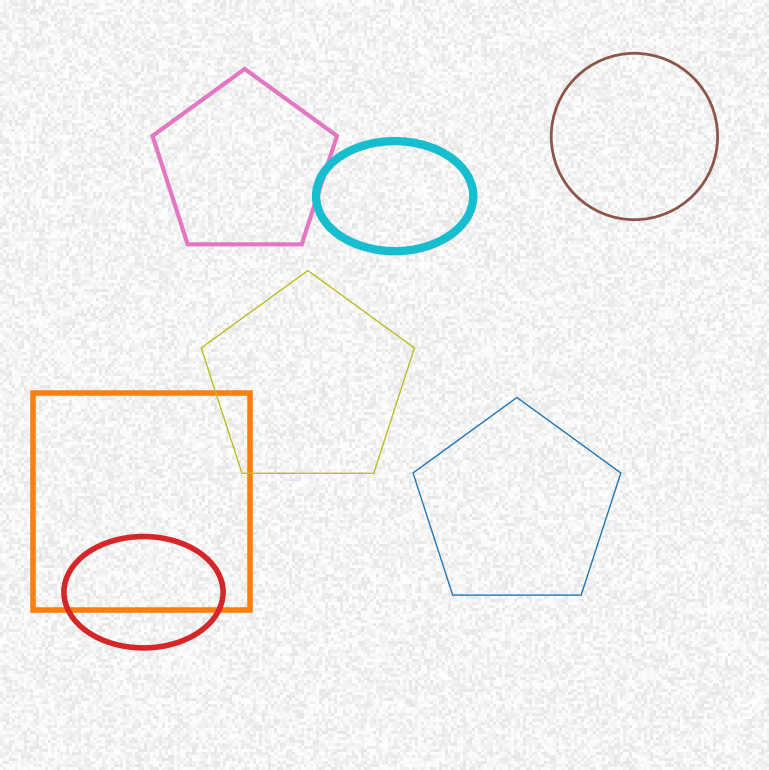[{"shape": "pentagon", "thickness": 0.5, "radius": 0.71, "center": [0.671, 0.342]}, {"shape": "square", "thickness": 2, "radius": 0.7, "center": [0.184, 0.349]}, {"shape": "oval", "thickness": 2, "radius": 0.52, "center": [0.186, 0.231]}, {"shape": "circle", "thickness": 1, "radius": 0.54, "center": [0.824, 0.823]}, {"shape": "pentagon", "thickness": 1.5, "radius": 0.63, "center": [0.318, 0.785]}, {"shape": "pentagon", "thickness": 0.5, "radius": 0.73, "center": [0.4, 0.503]}, {"shape": "oval", "thickness": 3, "radius": 0.51, "center": [0.513, 0.745]}]